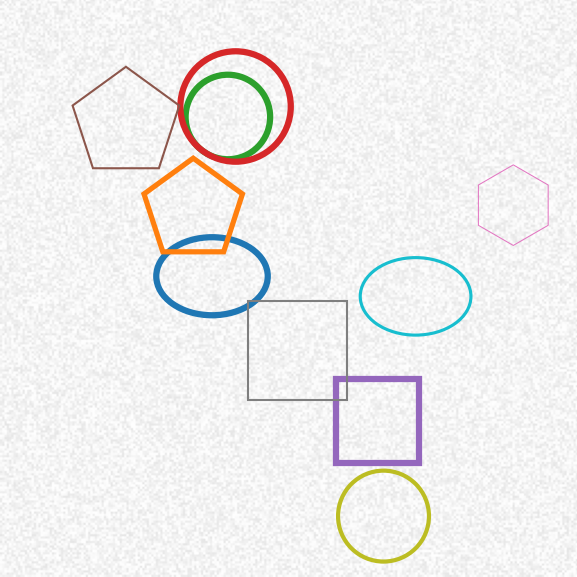[{"shape": "oval", "thickness": 3, "radius": 0.48, "center": [0.367, 0.521]}, {"shape": "pentagon", "thickness": 2.5, "radius": 0.45, "center": [0.335, 0.636]}, {"shape": "circle", "thickness": 3, "radius": 0.37, "center": [0.395, 0.797]}, {"shape": "circle", "thickness": 3, "radius": 0.48, "center": [0.408, 0.815]}, {"shape": "square", "thickness": 3, "radius": 0.36, "center": [0.653, 0.27]}, {"shape": "pentagon", "thickness": 1, "radius": 0.49, "center": [0.218, 0.786]}, {"shape": "hexagon", "thickness": 0.5, "radius": 0.35, "center": [0.889, 0.644]}, {"shape": "square", "thickness": 1, "radius": 0.43, "center": [0.515, 0.392]}, {"shape": "circle", "thickness": 2, "radius": 0.39, "center": [0.664, 0.105]}, {"shape": "oval", "thickness": 1.5, "radius": 0.48, "center": [0.72, 0.486]}]